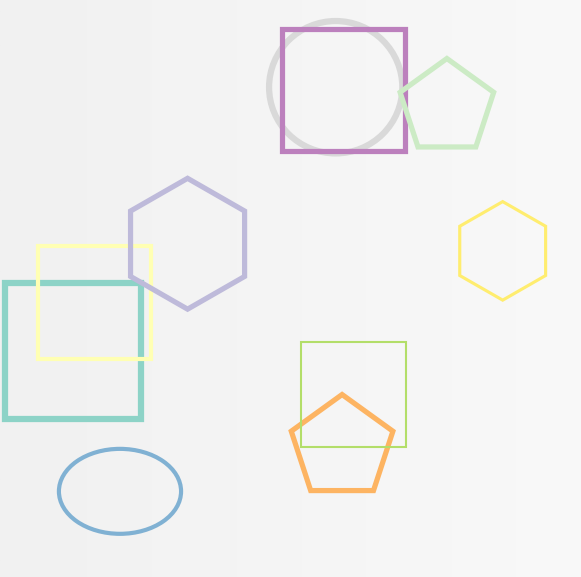[{"shape": "square", "thickness": 3, "radius": 0.59, "center": [0.125, 0.391]}, {"shape": "square", "thickness": 2, "radius": 0.49, "center": [0.162, 0.476]}, {"shape": "hexagon", "thickness": 2.5, "radius": 0.57, "center": [0.323, 0.577]}, {"shape": "oval", "thickness": 2, "radius": 0.53, "center": [0.206, 0.148]}, {"shape": "pentagon", "thickness": 2.5, "radius": 0.46, "center": [0.589, 0.224]}, {"shape": "square", "thickness": 1, "radius": 0.45, "center": [0.608, 0.316]}, {"shape": "circle", "thickness": 3, "radius": 0.57, "center": [0.578, 0.848]}, {"shape": "square", "thickness": 2.5, "radius": 0.53, "center": [0.591, 0.844]}, {"shape": "pentagon", "thickness": 2.5, "radius": 0.42, "center": [0.769, 0.813]}, {"shape": "hexagon", "thickness": 1.5, "radius": 0.43, "center": [0.865, 0.565]}]